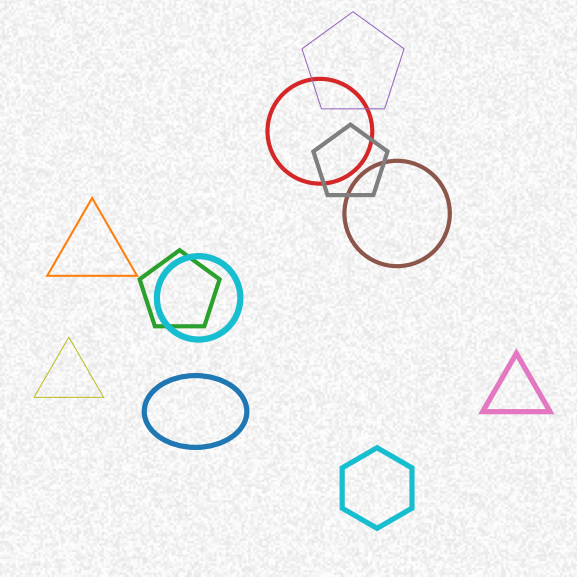[{"shape": "oval", "thickness": 2.5, "radius": 0.44, "center": [0.339, 0.287]}, {"shape": "triangle", "thickness": 1, "radius": 0.45, "center": [0.16, 0.566]}, {"shape": "pentagon", "thickness": 2, "radius": 0.36, "center": [0.311, 0.493]}, {"shape": "circle", "thickness": 2, "radius": 0.45, "center": [0.554, 0.772]}, {"shape": "pentagon", "thickness": 0.5, "radius": 0.46, "center": [0.611, 0.886]}, {"shape": "circle", "thickness": 2, "radius": 0.46, "center": [0.688, 0.629]}, {"shape": "triangle", "thickness": 2.5, "radius": 0.34, "center": [0.894, 0.32]}, {"shape": "pentagon", "thickness": 2, "radius": 0.34, "center": [0.607, 0.716]}, {"shape": "triangle", "thickness": 0.5, "radius": 0.35, "center": [0.119, 0.346]}, {"shape": "circle", "thickness": 3, "radius": 0.36, "center": [0.344, 0.483]}, {"shape": "hexagon", "thickness": 2.5, "radius": 0.35, "center": [0.653, 0.154]}]